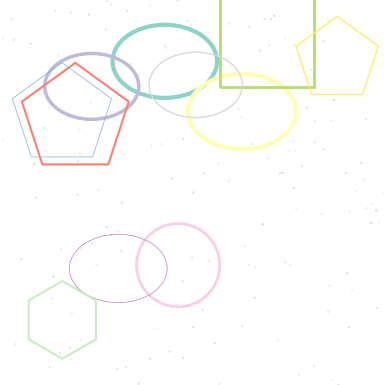[{"shape": "oval", "thickness": 3, "radius": 0.68, "center": [0.428, 0.841]}, {"shape": "oval", "thickness": 3, "radius": 0.7, "center": [0.628, 0.71]}, {"shape": "oval", "thickness": 2.5, "radius": 0.61, "center": [0.238, 0.776]}, {"shape": "pentagon", "thickness": 1.5, "radius": 0.73, "center": [0.196, 0.691]}, {"shape": "pentagon", "thickness": 0.5, "radius": 0.68, "center": [0.161, 0.702]}, {"shape": "square", "thickness": 2, "radius": 0.61, "center": [0.692, 0.896]}, {"shape": "circle", "thickness": 2, "radius": 0.54, "center": [0.463, 0.311]}, {"shape": "oval", "thickness": 1, "radius": 0.61, "center": [0.508, 0.78]}, {"shape": "oval", "thickness": 0.5, "radius": 0.63, "center": [0.307, 0.303]}, {"shape": "hexagon", "thickness": 1.5, "radius": 0.5, "center": [0.162, 0.169]}, {"shape": "pentagon", "thickness": 1, "radius": 0.56, "center": [0.876, 0.845]}]